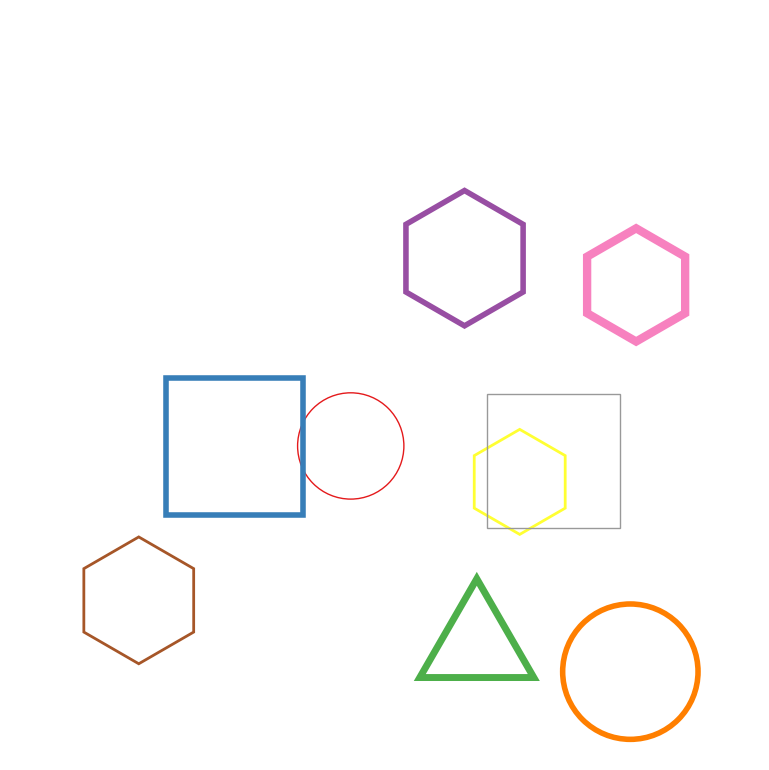[{"shape": "circle", "thickness": 0.5, "radius": 0.35, "center": [0.456, 0.421]}, {"shape": "square", "thickness": 2, "radius": 0.44, "center": [0.304, 0.42]}, {"shape": "triangle", "thickness": 2.5, "radius": 0.43, "center": [0.619, 0.163]}, {"shape": "hexagon", "thickness": 2, "radius": 0.44, "center": [0.603, 0.665]}, {"shape": "circle", "thickness": 2, "radius": 0.44, "center": [0.819, 0.128]}, {"shape": "hexagon", "thickness": 1, "radius": 0.34, "center": [0.675, 0.374]}, {"shape": "hexagon", "thickness": 1, "radius": 0.41, "center": [0.18, 0.22]}, {"shape": "hexagon", "thickness": 3, "radius": 0.37, "center": [0.826, 0.63]}, {"shape": "square", "thickness": 0.5, "radius": 0.43, "center": [0.719, 0.401]}]